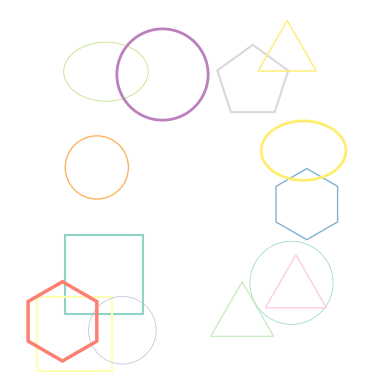[{"shape": "circle", "thickness": 0.5, "radius": 0.54, "center": [0.757, 0.265]}, {"shape": "square", "thickness": 1.5, "radius": 0.51, "center": [0.27, 0.287]}, {"shape": "square", "thickness": 1.5, "radius": 0.48, "center": [0.194, 0.133]}, {"shape": "circle", "thickness": 0.5, "radius": 0.44, "center": [0.318, 0.142]}, {"shape": "hexagon", "thickness": 2.5, "radius": 0.52, "center": [0.162, 0.165]}, {"shape": "hexagon", "thickness": 1, "radius": 0.46, "center": [0.797, 0.47]}, {"shape": "circle", "thickness": 1, "radius": 0.41, "center": [0.252, 0.565]}, {"shape": "oval", "thickness": 0.5, "radius": 0.55, "center": [0.275, 0.814]}, {"shape": "triangle", "thickness": 1, "radius": 0.46, "center": [0.769, 0.246]}, {"shape": "pentagon", "thickness": 1.5, "radius": 0.48, "center": [0.657, 0.787]}, {"shape": "circle", "thickness": 2, "radius": 0.59, "center": [0.422, 0.806]}, {"shape": "triangle", "thickness": 1, "radius": 0.47, "center": [0.629, 0.173]}, {"shape": "triangle", "thickness": 1, "radius": 0.44, "center": [0.746, 0.859]}, {"shape": "oval", "thickness": 2, "radius": 0.55, "center": [0.788, 0.609]}]